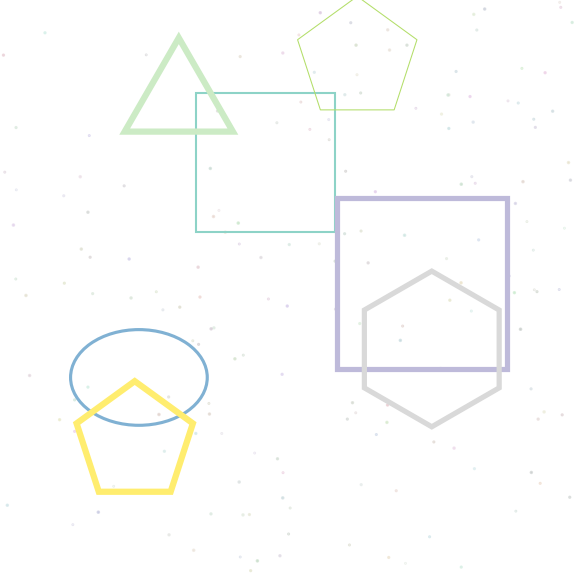[{"shape": "square", "thickness": 1, "radius": 0.6, "center": [0.46, 0.718]}, {"shape": "square", "thickness": 2.5, "radius": 0.74, "center": [0.731, 0.508]}, {"shape": "oval", "thickness": 1.5, "radius": 0.59, "center": [0.241, 0.346]}, {"shape": "pentagon", "thickness": 0.5, "radius": 0.54, "center": [0.619, 0.897]}, {"shape": "hexagon", "thickness": 2.5, "radius": 0.67, "center": [0.748, 0.395]}, {"shape": "triangle", "thickness": 3, "radius": 0.54, "center": [0.31, 0.825]}, {"shape": "pentagon", "thickness": 3, "radius": 0.53, "center": [0.233, 0.233]}]